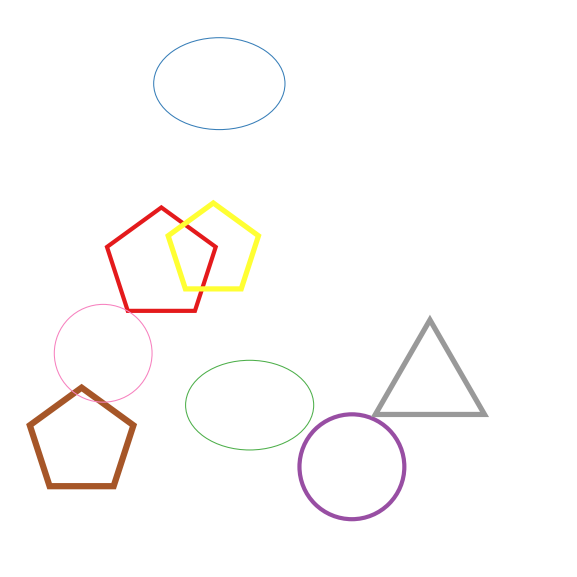[{"shape": "pentagon", "thickness": 2, "radius": 0.49, "center": [0.279, 0.541]}, {"shape": "oval", "thickness": 0.5, "radius": 0.57, "center": [0.38, 0.854]}, {"shape": "oval", "thickness": 0.5, "radius": 0.55, "center": [0.432, 0.298]}, {"shape": "circle", "thickness": 2, "radius": 0.45, "center": [0.609, 0.191]}, {"shape": "pentagon", "thickness": 2.5, "radius": 0.41, "center": [0.369, 0.565]}, {"shape": "pentagon", "thickness": 3, "radius": 0.47, "center": [0.141, 0.234]}, {"shape": "circle", "thickness": 0.5, "radius": 0.42, "center": [0.179, 0.387]}, {"shape": "triangle", "thickness": 2.5, "radius": 0.55, "center": [0.744, 0.336]}]